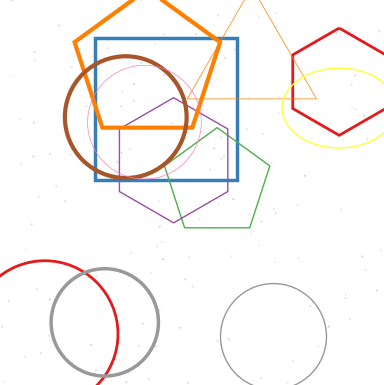[{"shape": "hexagon", "thickness": 2, "radius": 0.7, "center": [0.881, 0.788]}, {"shape": "circle", "thickness": 2, "radius": 0.95, "center": [0.116, 0.133]}, {"shape": "square", "thickness": 2.5, "radius": 0.92, "center": [0.431, 0.717]}, {"shape": "pentagon", "thickness": 1, "radius": 0.72, "center": [0.564, 0.525]}, {"shape": "hexagon", "thickness": 1, "radius": 0.81, "center": [0.451, 0.584]}, {"shape": "pentagon", "thickness": 3, "radius": 0.99, "center": [0.383, 0.829]}, {"shape": "triangle", "thickness": 0.5, "radius": 0.97, "center": [0.654, 0.84]}, {"shape": "oval", "thickness": 1, "radius": 0.74, "center": [0.881, 0.719]}, {"shape": "circle", "thickness": 3, "radius": 0.79, "center": [0.327, 0.696]}, {"shape": "circle", "thickness": 0.5, "radius": 0.74, "center": [0.375, 0.683]}, {"shape": "circle", "thickness": 2.5, "radius": 0.7, "center": [0.272, 0.163]}, {"shape": "circle", "thickness": 1, "radius": 0.69, "center": [0.71, 0.126]}]